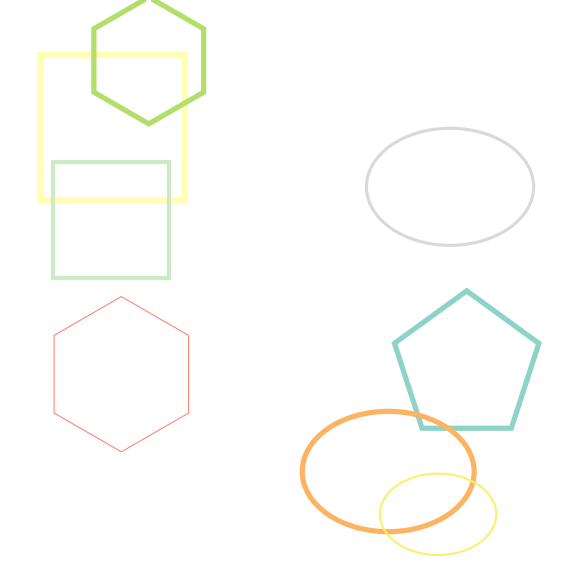[{"shape": "pentagon", "thickness": 2.5, "radius": 0.66, "center": [0.808, 0.364]}, {"shape": "square", "thickness": 3, "radius": 0.63, "center": [0.195, 0.778]}, {"shape": "hexagon", "thickness": 0.5, "radius": 0.67, "center": [0.21, 0.351]}, {"shape": "oval", "thickness": 2.5, "radius": 0.74, "center": [0.672, 0.183]}, {"shape": "hexagon", "thickness": 2.5, "radius": 0.55, "center": [0.258, 0.894]}, {"shape": "oval", "thickness": 1.5, "radius": 0.72, "center": [0.779, 0.676]}, {"shape": "square", "thickness": 2, "radius": 0.5, "center": [0.192, 0.618]}, {"shape": "oval", "thickness": 1, "radius": 0.5, "center": [0.759, 0.109]}]